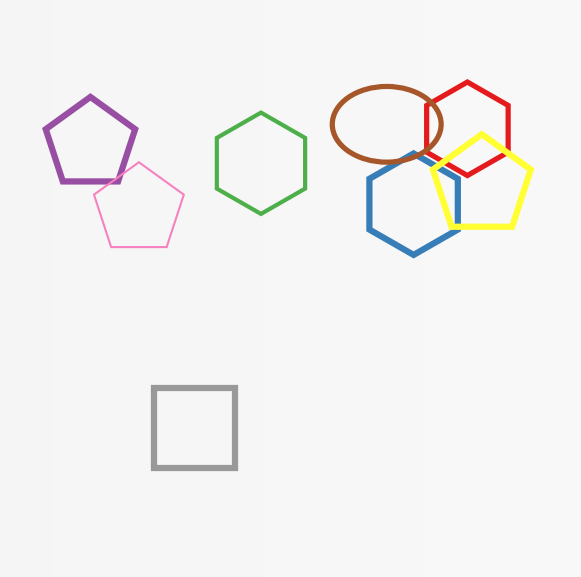[{"shape": "hexagon", "thickness": 2.5, "radius": 0.4, "center": [0.804, 0.776]}, {"shape": "hexagon", "thickness": 3, "radius": 0.44, "center": [0.712, 0.646]}, {"shape": "hexagon", "thickness": 2, "radius": 0.44, "center": [0.449, 0.716]}, {"shape": "pentagon", "thickness": 3, "radius": 0.4, "center": [0.156, 0.75]}, {"shape": "pentagon", "thickness": 3, "radius": 0.44, "center": [0.829, 0.678]}, {"shape": "oval", "thickness": 2.5, "radius": 0.47, "center": [0.665, 0.784]}, {"shape": "pentagon", "thickness": 1, "radius": 0.41, "center": [0.239, 0.637]}, {"shape": "square", "thickness": 3, "radius": 0.35, "center": [0.334, 0.258]}]